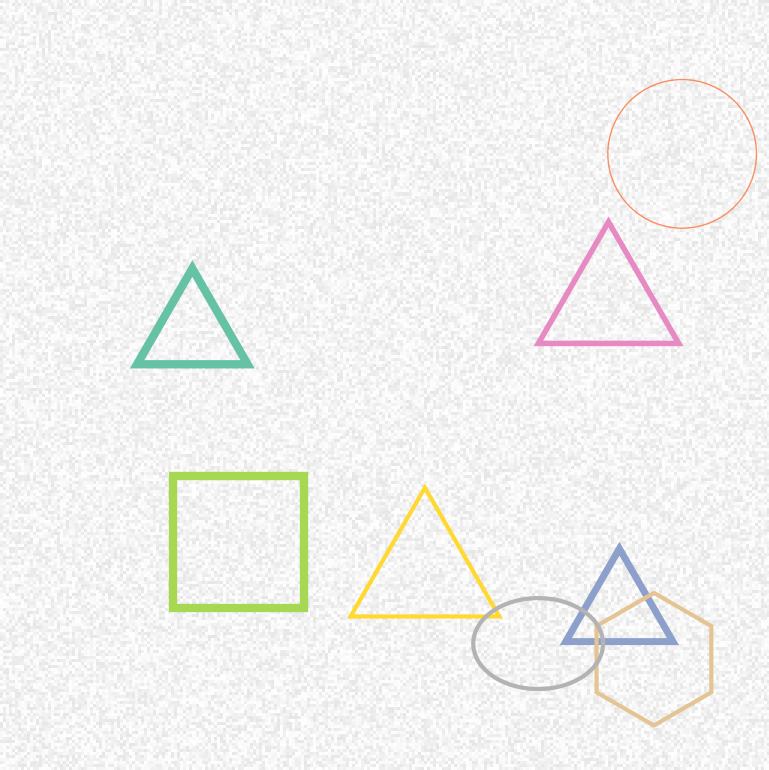[{"shape": "triangle", "thickness": 3, "radius": 0.41, "center": [0.25, 0.568]}, {"shape": "circle", "thickness": 0.5, "radius": 0.48, "center": [0.886, 0.8]}, {"shape": "triangle", "thickness": 2.5, "radius": 0.4, "center": [0.804, 0.207]}, {"shape": "triangle", "thickness": 2, "radius": 0.53, "center": [0.79, 0.607]}, {"shape": "square", "thickness": 3, "radius": 0.43, "center": [0.31, 0.296]}, {"shape": "triangle", "thickness": 1.5, "radius": 0.56, "center": [0.552, 0.255]}, {"shape": "hexagon", "thickness": 1.5, "radius": 0.43, "center": [0.849, 0.144]}, {"shape": "oval", "thickness": 1.5, "radius": 0.42, "center": [0.699, 0.164]}]